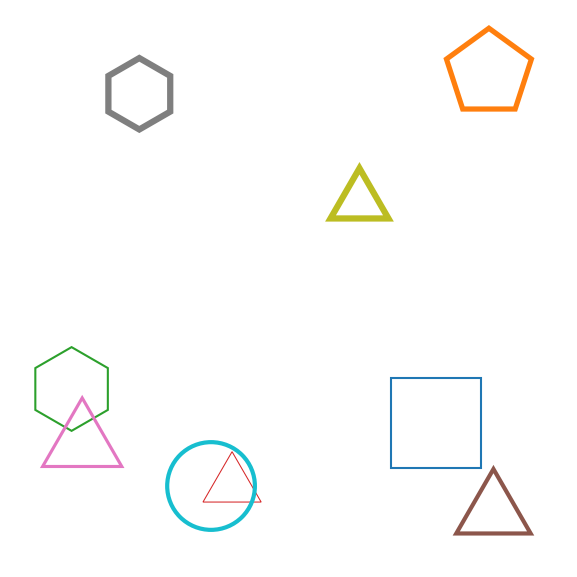[{"shape": "square", "thickness": 1, "radius": 0.39, "center": [0.755, 0.267]}, {"shape": "pentagon", "thickness": 2.5, "radius": 0.39, "center": [0.847, 0.873]}, {"shape": "hexagon", "thickness": 1, "radius": 0.36, "center": [0.124, 0.326]}, {"shape": "triangle", "thickness": 0.5, "radius": 0.29, "center": [0.402, 0.159]}, {"shape": "triangle", "thickness": 2, "radius": 0.37, "center": [0.854, 0.113]}, {"shape": "triangle", "thickness": 1.5, "radius": 0.4, "center": [0.142, 0.231]}, {"shape": "hexagon", "thickness": 3, "radius": 0.31, "center": [0.241, 0.837]}, {"shape": "triangle", "thickness": 3, "radius": 0.29, "center": [0.622, 0.65]}, {"shape": "circle", "thickness": 2, "radius": 0.38, "center": [0.365, 0.158]}]